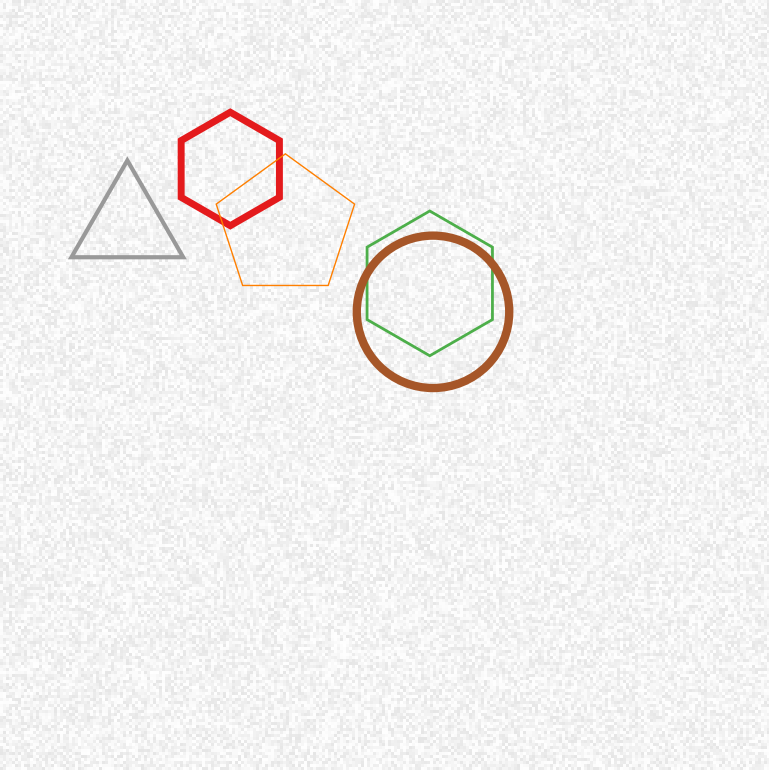[{"shape": "hexagon", "thickness": 2.5, "radius": 0.37, "center": [0.299, 0.781]}, {"shape": "hexagon", "thickness": 1, "radius": 0.47, "center": [0.558, 0.632]}, {"shape": "pentagon", "thickness": 0.5, "radius": 0.47, "center": [0.371, 0.706]}, {"shape": "circle", "thickness": 3, "radius": 0.49, "center": [0.562, 0.595]}, {"shape": "triangle", "thickness": 1.5, "radius": 0.42, "center": [0.165, 0.708]}]